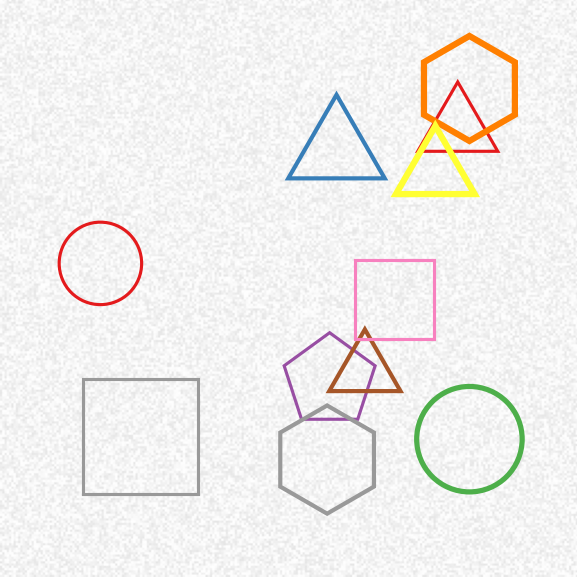[{"shape": "triangle", "thickness": 1.5, "radius": 0.4, "center": [0.793, 0.777]}, {"shape": "circle", "thickness": 1.5, "radius": 0.36, "center": [0.174, 0.543]}, {"shape": "triangle", "thickness": 2, "radius": 0.48, "center": [0.583, 0.739]}, {"shape": "circle", "thickness": 2.5, "radius": 0.46, "center": [0.813, 0.239]}, {"shape": "pentagon", "thickness": 1.5, "radius": 0.41, "center": [0.571, 0.34]}, {"shape": "hexagon", "thickness": 3, "radius": 0.45, "center": [0.813, 0.846]}, {"shape": "triangle", "thickness": 3, "radius": 0.39, "center": [0.754, 0.702]}, {"shape": "triangle", "thickness": 2, "radius": 0.36, "center": [0.632, 0.358]}, {"shape": "square", "thickness": 1.5, "radius": 0.34, "center": [0.683, 0.481]}, {"shape": "hexagon", "thickness": 2, "radius": 0.47, "center": [0.566, 0.203]}, {"shape": "square", "thickness": 1.5, "radius": 0.5, "center": [0.243, 0.244]}]